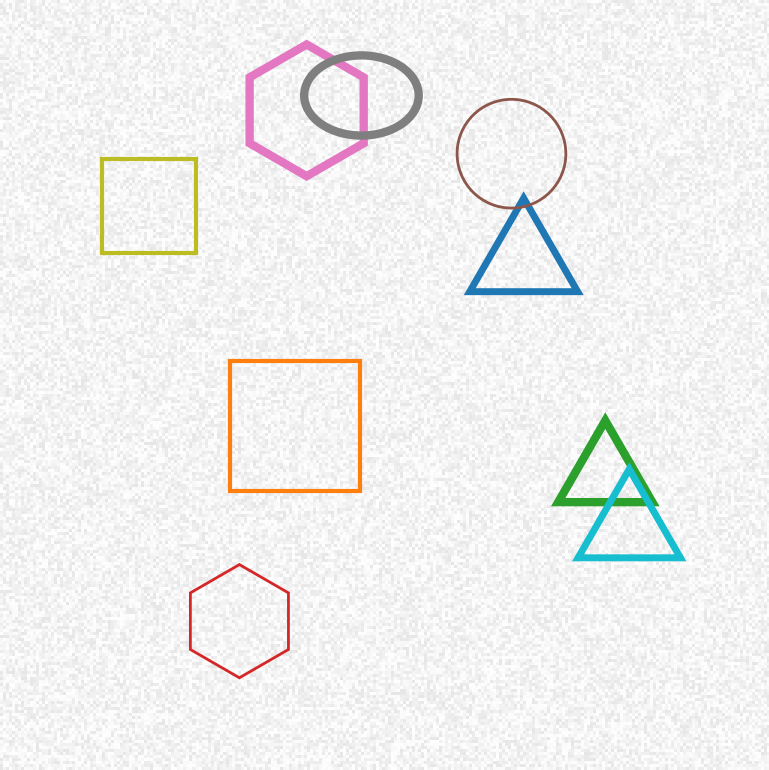[{"shape": "triangle", "thickness": 2.5, "radius": 0.4, "center": [0.68, 0.662]}, {"shape": "square", "thickness": 1.5, "radius": 0.42, "center": [0.383, 0.447]}, {"shape": "triangle", "thickness": 3, "radius": 0.35, "center": [0.786, 0.383]}, {"shape": "hexagon", "thickness": 1, "radius": 0.37, "center": [0.311, 0.193]}, {"shape": "circle", "thickness": 1, "radius": 0.35, "center": [0.664, 0.8]}, {"shape": "hexagon", "thickness": 3, "radius": 0.43, "center": [0.398, 0.857]}, {"shape": "oval", "thickness": 3, "radius": 0.37, "center": [0.469, 0.876]}, {"shape": "square", "thickness": 1.5, "radius": 0.31, "center": [0.193, 0.732]}, {"shape": "triangle", "thickness": 2.5, "radius": 0.38, "center": [0.817, 0.314]}]